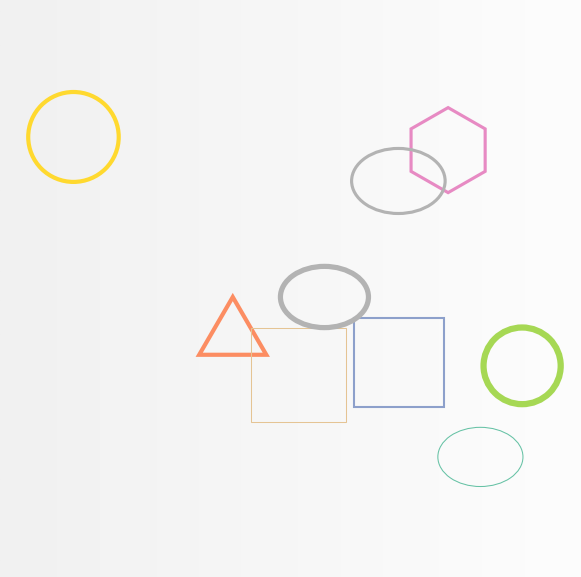[{"shape": "oval", "thickness": 0.5, "radius": 0.37, "center": [0.827, 0.208]}, {"shape": "triangle", "thickness": 2, "radius": 0.33, "center": [0.4, 0.418]}, {"shape": "square", "thickness": 1, "radius": 0.39, "center": [0.686, 0.371]}, {"shape": "hexagon", "thickness": 1.5, "radius": 0.37, "center": [0.771, 0.739]}, {"shape": "circle", "thickness": 3, "radius": 0.33, "center": [0.898, 0.366]}, {"shape": "circle", "thickness": 2, "radius": 0.39, "center": [0.126, 0.762]}, {"shape": "square", "thickness": 0.5, "radius": 0.41, "center": [0.514, 0.35]}, {"shape": "oval", "thickness": 2.5, "radius": 0.38, "center": [0.558, 0.485]}, {"shape": "oval", "thickness": 1.5, "radius": 0.4, "center": [0.685, 0.686]}]